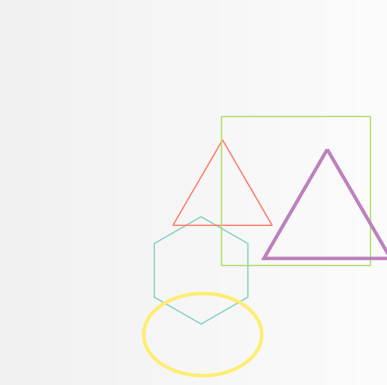[{"shape": "hexagon", "thickness": 1, "radius": 0.7, "center": [0.519, 0.298]}, {"shape": "triangle", "thickness": 1, "radius": 0.74, "center": [0.574, 0.489]}, {"shape": "square", "thickness": 1, "radius": 0.96, "center": [0.763, 0.506]}, {"shape": "triangle", "thickness": 2.5, "radius": 0.94, "center": [0.845, 0.423]}, {"shape": "oval", "thickness": 2.5, "radius": 0.76, "center": [0.523, 0.131]}]